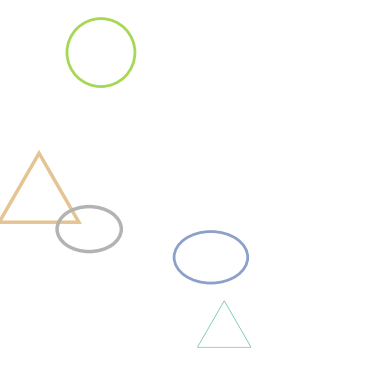[{"shape": "triangle", "thickness": 0.5, "radius": 0.4, "center": [0.582, 0.138]}, {"shape": "oval", "thickness": 2, "radius": 0.48, "center": [0.548, 0.332]}, {"shape": "circle", "thickness": 2, "radius": 0.44, "center": [0.262, 0.863]}, {"shape": "triangle", "thickness": 2.5, "radius": 0.6, "center": [0.101, 0.483]}, {"shape": "oval", "thickness": 2.5, "radius": 0.42, "center": [0.232, 0.405]}]